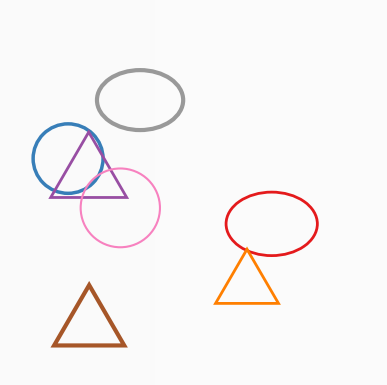[{"shape": "oval", "thickness": 2, "radius": 0.59, "center": [0.701, 0.419]}, {"shape": "circle", "thickness": 2.5, "radius": 0.45, "center": [0.176, 0.588]}, {"shape": "triangle", "thickness": 2, "radius": 0.57, "center": [0.229, 0.544]}, {"shape": "triangle", "thickness": 2, "radius": 0.47, "center": [0.637, 0.259]}, {"shape": "triangle", "thickness": 3, "radius": 0.52, "center": [0.23, 0.155]}, {"shape": "circle", "thickness": 1.5, "radius": 0.51, "center": [0.31, 0.46]}, {"shape": "oval", "thickness": 3, "radius": 0.56, "center": [0.361, 0.74]}]